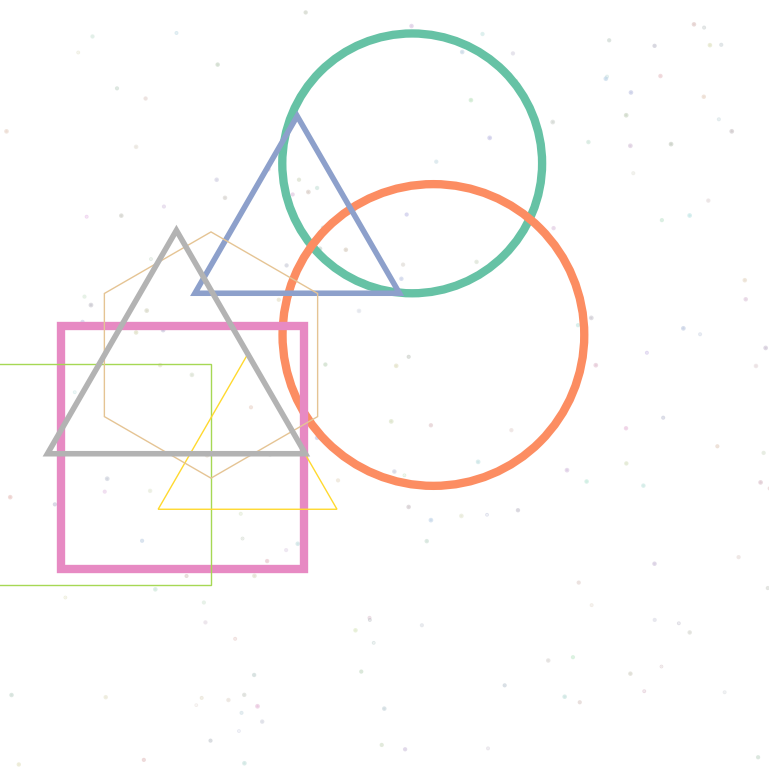[{"shape": "circle", "thickness": 3, "radius": 0.84, "center": [0.535, 0.788]}, {"shape": "circle", "thickness": 3, "radius": 0.98, "center": [0.563, 0.565]}, {"shape": "triangle", "thickness": 2, "radius": 0.77, "center": [0.386, 0.696]}, {"shape": "square", "thickness": 3, "radius": 0.79, "center": [0.237, 0.419]}, {"shape": "square", "thickness": 0.5, "radius": 0.72, "center": [0.13, 0.384]}, {"shape": "triangle", "thickness": 0.5, "radius": 0.67, "center": [0.322, 0.406]}, {"shape": "hexagon", "thickness": 0.5, "radius": 0.8, "center": [0.274, 0.539]}, {"shape": "triangle", "thickness": 2, "radius": 0.97, "center": [0.229, 0.507]}]